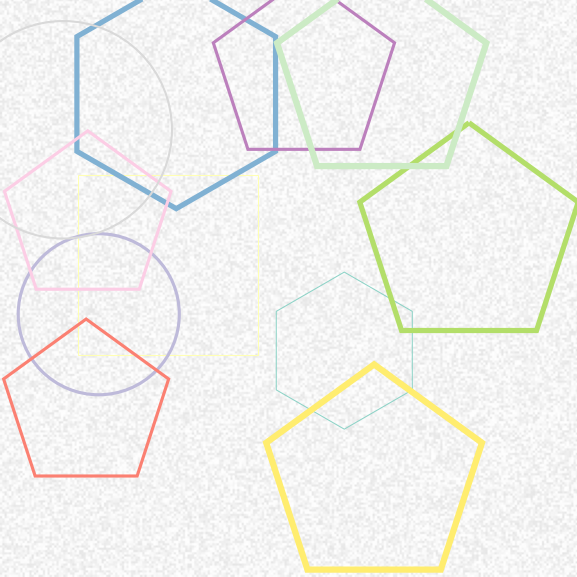[{"shape": "hexagon", "thickness": 0.5, "radius": 0.68, "center": [0.596, 0.392]}, {"shape": "square", "thickness": 0.5, "radius": 0.78, "center": [0.29, 0.54]}, {"shape": "circle", "thickness": 1.5, "radius": 0.7, "center": [0.171, 0.455]}, {"shape": "pentagon", "thickness": 1.5, "radius": 0.75, "center": [0.149, 0.296]}, {"shape": "hexagon", "thickness": 2.5, "radius": 0.99, "center": [0.305, 0.836]}, {"shape": "pentagon", "thickness": 2.5, "radius": 0.99, "center": [0.812, 0.588]}, {"shape": "pentagon", "thickness": 1.5, "radius": 0.76, "center": [0.152, 0.621]}, {"shape": "circle", "thickness": 1, "radius": 0.94, "center": [0.109, 0.774]}, {"shape": "pentagon", "thickness": 1.5, "radius": 0.82, "center": [0.526, 0.874]}, {"shape": "pentagon", "thickness": 3, "radius": 0.95, "center": [0.661, 0.866]}, {"shape": "pentagon", "thickness": 3, "radius": 0.98, "center": [0.648, 0.172]}]